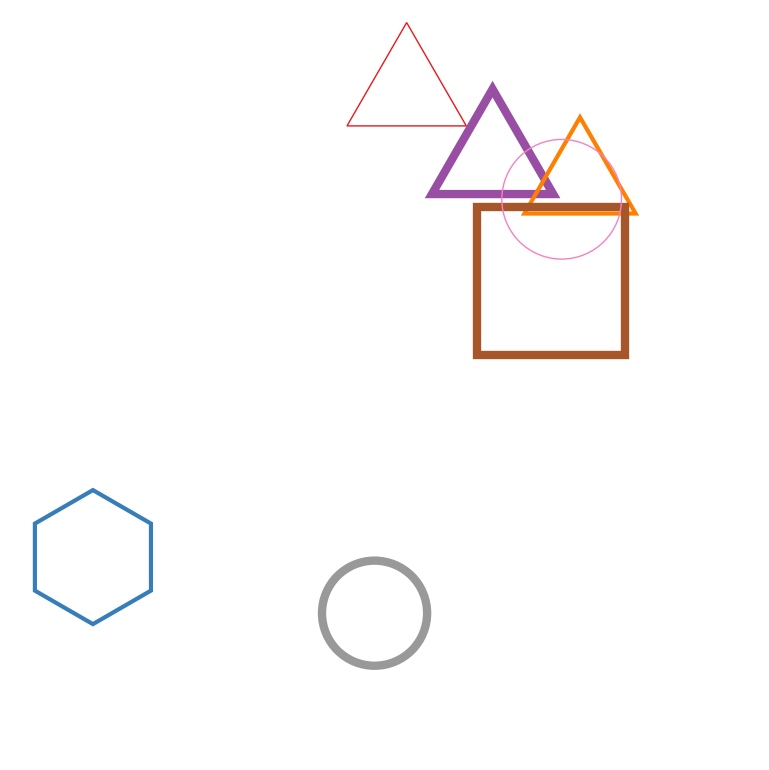[{"shape": "triangle", "thickness": 0.5, "radius": 0.45, "center": [0.528, 0.881]}, {"shape": "hexagon", "thickness": 1.5, "radius": 0.44, "center": [0.121, 0.276]}, {"shape": "triangle", "thickness": 3, "radius": 0.45, "center": [0.64, 0.793]}, {"shape": "triangle", "thickness": 1.5, "radius": 0.42, "center": [0.753, 0.764]}, {"shape": "square", "thickness": 3, "radius": 0.48, "center": [0.715, 0.635]}, {"shape": "circle", "thickness": 0.5, "radius": 0.39, "center": [0.729, 0.741]}, {"shape": "circle", "thickness": 3, "radius": 0.34, "center": [0.486, 0.204]}]